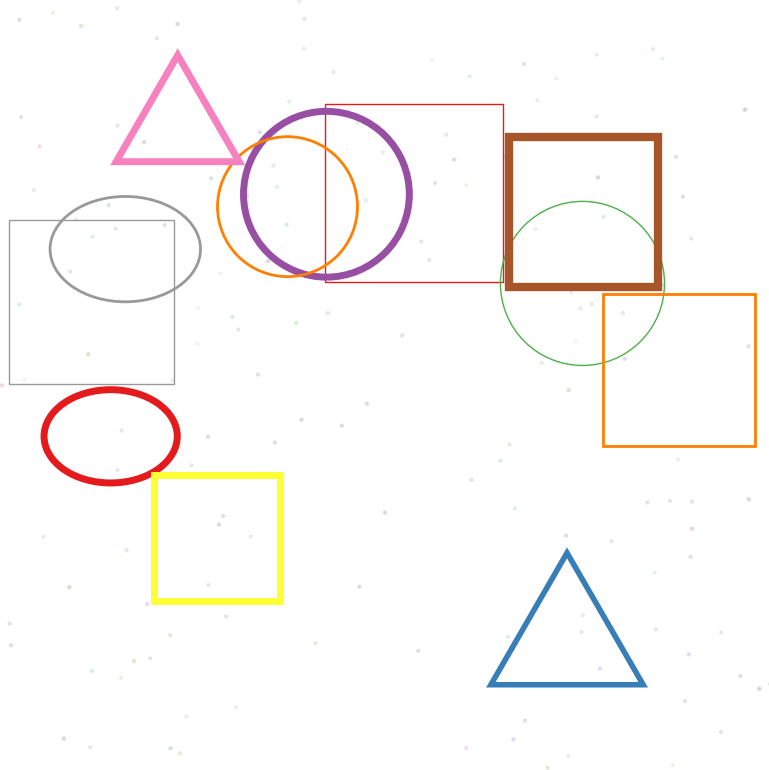[{"shape": "square", "thickness": 0.5, "radius": 0.58, "center": [0.537, 0.749]}, {"shape": "oval", "thickness": 2.5, "radius": 0.43, "center": [0.144, 0.433]}, {"shape": "triangle", "thickness": 2, "radius": 0.57, "center": [0.736, 0.168]}, {"shape": "circle", "thickness": 0.5, "radius": 0.53, "center": [0.756, 0.632]}, {"shape": "circle", "thickness": 2.5, "radius": 0.54, "center": [0.424, 0.748]}, {"shape": "square", "thickness": 1, "radius": 0.49, "center": [0.882, 0.52]}, {"shape": "circle", "thickness": 1, "radius": 0.45, "center": [0.373, 0.732]}, {"shape": "square", "thickness": 2.5, "radius": 0.41, "center": [0.282, 0.301]}, {"shape": "square", "thickness": 3, "radius": 0.49, "center": [0.758, 0.725]}, {"shape": "triangle", "thickness": 2.5, "radius": 0.46, "center": [0.231, 0.836]}, {"shape": "square", "thickness": 0.5, "radius": 0.53, "center": [0.119, 0.608]}, {"shape": "oval", "thickness": 1, "radius": 0.49, "center": [0.163, 0.676]}]